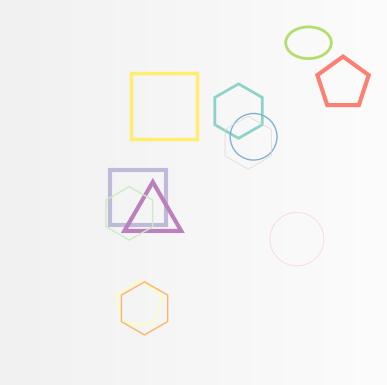[{"shape": "hexagon", "thickness": 2, "radius": 0.35, "center": [0.616, 0.711]}, {"shape": "pentagon", "thickness": 1, "radius": 0.32, "center": [0.358, 0.21]}, {"shape": "square", "thickness": 3, "radius": 0.36, "center": [0.355, 0.486]}, {"shape": "pentagon", "thickness": 3, "radius": 0.35, "center": [0.885, 0.783]}, {"shape": "circle", "thickness": 1, "radius": 0.3, "center": [0.654, 0.645]}, {"shape": "hexagon", "thickness": 1, "radius": 0.34, "center": [0.373, 0.199]}, {"shape": "oval", "thickness": 2, "radius": 0.29, "center": [0.796, 0.889]}, {"shape": "circle", "thickness": 0.5, "radius": 0.35, "center": [0.766, 0.379]}, {"shape": "hexagon", "thickness": 0.5, "radius": 0.34, "center": [0.64, 0.629]}, {"shape": "triangle", "thickness": 3, "radius": 0.42, "center": [0.394, 0.442]}, {"shape": "hexagon", "thickness": 1, "radius": 0.35, "center": [0.334, 0.446]}, {"shape": "square", "thickness": 2.5, "radius": 0.43, "center": [0.424, 0.724]}]